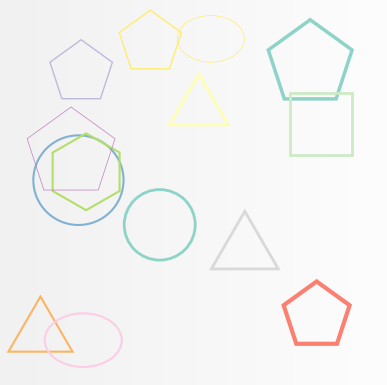[{"shape": "circle", "thickness": 2, "radius": 0.46, "center": [0.412, 0.416]}, {"shape": "pentagon", "thickness": 2.5, "radius": 0.57, "center": [0.8, 0.835]}, {"shape": "triangle", "thickness": 2, "radius": 0.44, "center": [0.513, 0.719]}, {"shape": "pentagon", "thickness": 1, "radius": 0.42, "center": [0.209, 0.812]}, {"shape": "pentagon", "thickness": 3, "radius": 0.45, "center": [0.817, 0.179]}, {"shape": "circle", "thickness": 1.5, "radius": 0.58, "center": [0.202, 0.532]}, {"shape": "triangle", "thickness": 1.5, "radius": 0.48, "center": [0.104, 0.134]}, {"shape": "hexagon", "thickness": 1.5, "radius": 0.5, "center": [0.222, 0.554]}, {"shape": "oval", "thickness": 1.5, "radius": 0.5, "center": [0.215, 0.117]}, {"shape": "triangle", "thickness": 2, "radius": 0.5, "center": [0.632, 0.351]}, {"shape": "pentagon", "thickness": 0.5, "radius": 0.6, "center": [0.183, 0.603]}, {"shape": "square", "thickness": 2, "radius": 0.4, "center": [0.828, 0.678]}, {"shape": "pentagon", "thickness": 1, "radius": 0.42, "center": [0.388, 0.889]}, {"shape": "oval", "thickness": 0.5, "radius": 0.43, "center": [0.544, 0.899]}]